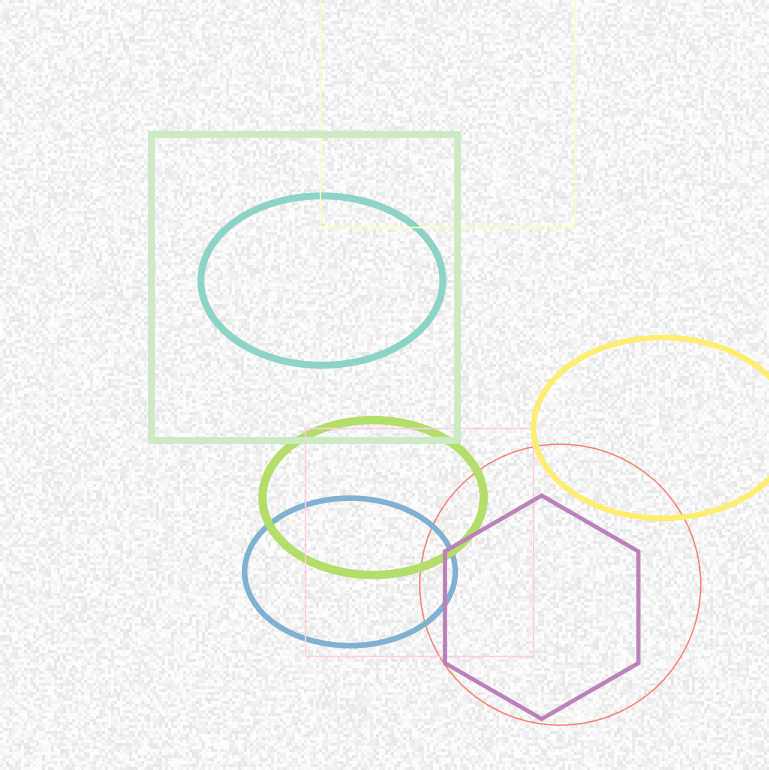[{"shape": "oval", "thickness": 2.5, "radius": 0.79, "center": [0.418, 0.636]}, {"shape": "square", "thickness": 0.5, "radius": 0.83, "center": [0.581, 0.87]}, {"shape": "circle", "thickness": 0.5, "radius": 0.91, "center": [0.728, 0.241]}, {"shape": "oval", "thickness": 2, "radius": 0.68, "center": [0.455, 0.257]}, {"shape": "oval", "thickness": 3, "radius": 0.72, "center": [0.485, 0.354]}, {"shape": "square", "thickness": 0.5, "radius": 0.74, "center": [0.544, 0.296]}, {"shape": "hexagon", "thickness": 1.5, "radius": 0.73, "center": [0.703, 0.211]}, {"shape": "square", "thickness": 2.5, "radius": 0.99, "center": [0.394, 0.628]}, {"shape": "oval", "thickness": 2, "radius": 0.84, "center": [0.861, 0.444]}]